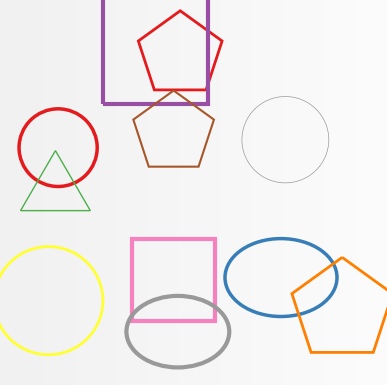[{"shape": "pentagon", "thickness": 2, "radius": 0.57, "center": [0.465, 0.858]}, {"shape": "circle", "thickness": 2.5, "radius": 0.5, "center": [0.15, 0.616]}, {"shape": "oval", "thickness": 2.5, "radius": 0.72, "center": [0.725, 0.279]}, {"shape": "triangle", "thickness": 1, "radius": 0.52, "center": [0.143, 0.505]}, {"shape": "square", "thickness": 3, "radius": 0.68, "center": [0.401, 0.867]}, {"shape": "pentagon", "thickness": 2, "radius": 0.68, "center": [0.883, 0.195]}, {"shape": "circle", "thickness": 2, "radius": 0.7, "center": [0.125, 0.219]}, {"shape": "pentagon", "thickness": 1.5, "radius": 0.55, "center": [0.448, 0.656]}, {"shape": "square", "thickness": 3, "radius": 0.53, "center": [0.449, 0.272]}, {"shape": "circle", "thickness": 0.5, "radius": 0.56, "center": [0.736, 0.637]}, {"shape": "oval", "thickness": 3, "radius": 0.66, "center": [0.459, 0.139]}]